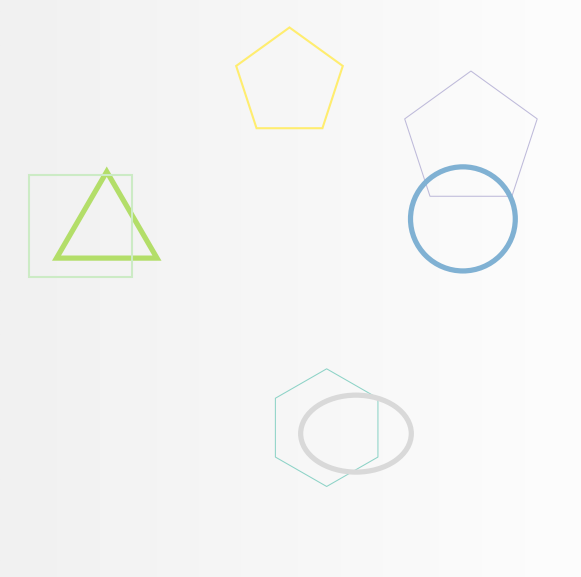[{"shape": "hexagon", "thickness": 0.5, "radius": 0.51, "center": [0.562, 0.259]}, {"shape": "pentagon", "thickness": 0.5, "radius": 0.6, "center": [0.81, 0.756]}, {"shape": "circle", "thickness": 2.5, "radius": 0.45, "center": [0.796, 0.62]}, {"shape": "triangle", "thickness": 2.5, "radius": 0.5, "center": [0.184, 0.602]}, {"shape": "oval", "thickness": 2.5, "radius": 0.48, "center": [0.612, 0.248]}, {"shape": "square", "thickness": 1, "radius": 0.44, "center": [0.139, 0.608]}, {"shape": "pentagon", "thickness": 1, "radius": 0.48, "center": [0.498, 0.855]}]